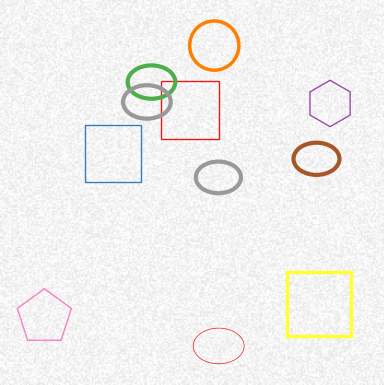[{"shape": "oval", "thickness": 0.5, "radius": 0.33, "center": [0.568, 0.101]}, {"shape": "square", "thickness": 1, "radius": 0.38, "center": [0.494, 0.715]}, {"shape": "square", "thickness": 1, "radius": 0.37, "center": [0.293, 0.602]}, {"shape": "oval", "thickness": 3, "radius": 0.31, "center": [0.393, 0.787]}, {"shape": "hexagon", "thickness": 1, "radius": 0.3, "center": [0.857, 0.731]}, {"shape": "circle", "thickness": 2.5, "radius": 0.32, "center": [0.556, 0.882]}, {"shape": "square", "thickness": 2.5, "radius": 0.42, "center": [0.829, 0.21]}, {"shape": "oval", "thickness": 3, "radius": 0.3, "center": [0.822, 0.588]}, {"shape": "pentagon", "thickness": 1, "radius": 0.37, "center": [0.115, 0.176]}, {"shape": "oval", "thickness": 3, "radius": 0.29, "center": [0.567, 0.539]}, {"shape": "oval", "thickness": 3, "radius": 0.31, "center": [0.382, 0.735]}]